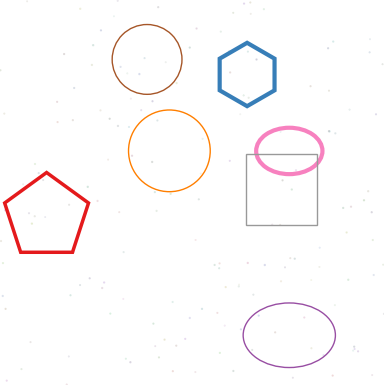[{"shape": "pentagon", "thickness": 2.5, "radius": 0.57, "center": [0.121, 0.437]}, {"shape": "hexagon", "thickness": 3, "radius": 0.41, "center": [0.642, 0.807]}, {"shape": "oval", "thickness": 1, "radius": 0.6, "center": [0.751, 0.129]}, {"shape": "circle", "thickness": 1, "radius": 0.53, "center": [0.44, 0.608]}, {"shape": "circle", "thickness": 1, "radius": 0.45, "center": [0.382, 0.846]}, {"shape": "oval", "thickness": 3, "radius": 0.43, "center": [0.751, 0.608]}, {"shape": "square", "thickness": 1, "radius": 0.46, "center": [0.732, 0.508]}]